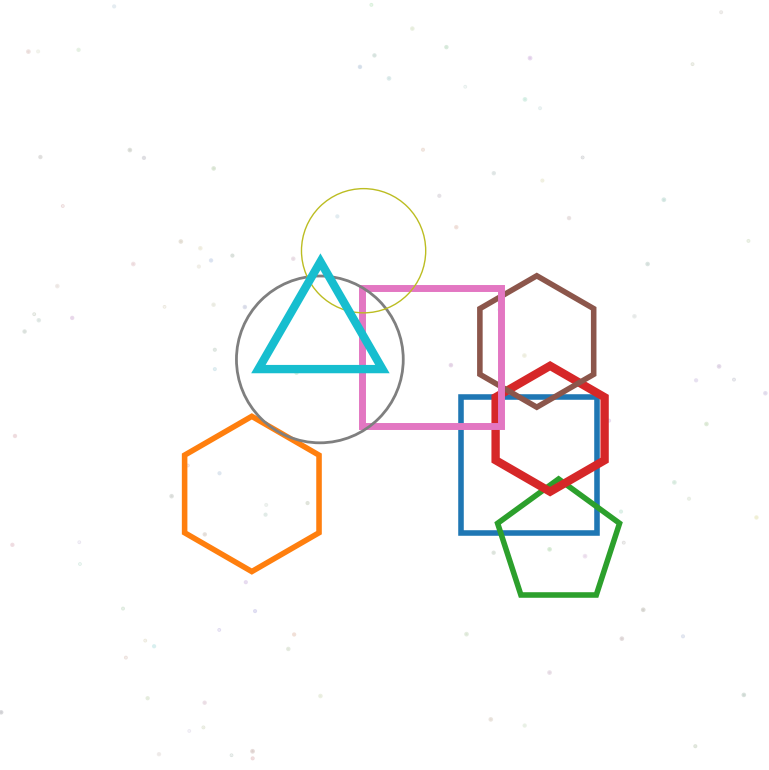[{"shape": "square", "thickness": 2, "radius": 0.44, "center": [0.687, 0.396]}, {"shape": "hexagon", "thickness": 2, "radius": 0.5, "center": [0.327, 0.359]}, {"shape": "pentagon", "thickness": 2, "radius": 0.42, "center": [0.725, 0.295]}, {"shape": "hexagon", "thickness": 3, "radius": 0.41, "center": [0.714, 0.443]}, {"shape": "hexagon", "thickness": 2, "radius": 0.43, "center": [0.697, 0.557]}, {"shape": "square", "thickness": 2.5, "radius": 0.45, "center": [0.56, 0.537]}, {"shape": "circle", "thickness": 1, "radius": 0.54, "center": [0.415, 0.533]}, {"shape": "circle", "thickness": 0.5, "radius": 0.4, "center": [0.472, 0.674]}, {"shape": "triangle", "thickness": 3, "radius": 0.46, "center": [0.416, 0.567]}]